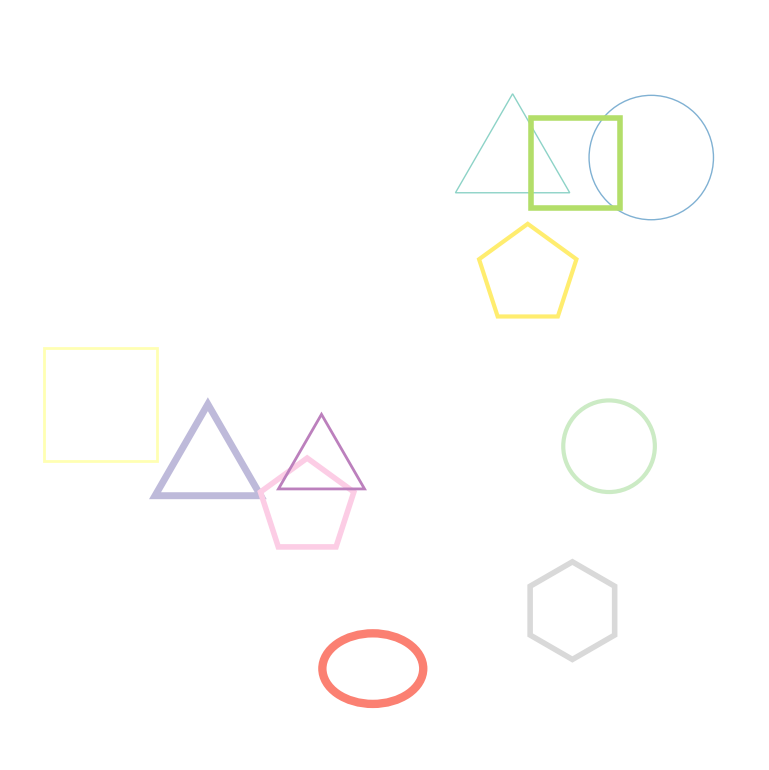[{"shape": "triangle", "thickness": 0.5, "radius": 0.43, "center": [0.666, 0.793]}, {"shape": "square", "thickness": 1, "radius": 0.37, "center": [0.131, 0.475]}, {"shape": "triangle", "thickness": 2.5, "radius": 0.4, "center": [0.27, 0.396]}, {"shape": "oval", "thickness": 3, "radius": 0.33, "center": [0.484, 0.132]}, {"shape": "circle", "thickness": 0.5, "radius": 0.4, "center": [0.846, 0.795]}, {"shape": "square", "thickness": 2, "radius": 0.29, "center": [0.747, 0.788]}, {"shape": "pentagon", "thickness": 2, "radius": 0.32, "center": [0.399, 0.341]}, {"shape": "hexagon", "thickness": 2, "radius": 0.32, "center": [0.743, 0.207]}, {"shape": "triangle", "thickness": 1, "radius": 0.32, "center": [0.418, 0.397]}, {"shape": "circle", "thickness": 1.5, "radius": 0.3, "center": [0.791, 0.42]}, {"shape": "pentagon", "thickness": 1.5, "radius": 0.33, "center": [0.685, 0.643]}]